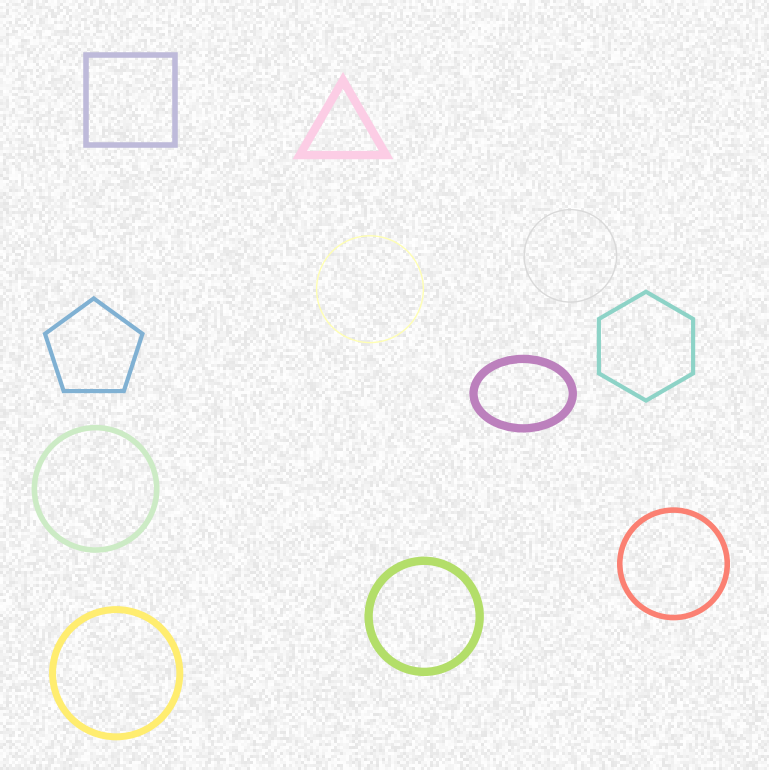[{"shape": "hexagon", "thickness": 1.5, "radius": 0.35, "center": [0.839, 0.55]}, {"shape": "circle", "thickness": 0.5, "radius": 0.35, "center": [0.48, 0.624]}, {"shape": "square", "thickness": 2, "radius": 0.29, "center": [0.169, 0.87]}, {"shape": "circle", "thickness": 2, "radius": 0.35, "center": [0.875, 0.268]}, {"shape": "pentagon", "thickness": 1.5, "radius": 0.33, "center": [0.122, 0.546]}, {"shape": "circle", "thickness": 3, "radius": 0.36, "center": [0.551, 0.2]}, {"shape": "triangle", "thickness": 3, "radius": 0.32, "center": [0.445, 0.831]}, {"shape": "circle", "thickness": 0.5, "radius": 0.3, "center": [0.741, 0.668]}, {"shape": "oval", "thickness": 3, "radius": 0.32, "center": [0.679, 0.489]}, {"shape": "circle", "thickness": 2, "radius": 0.4, "center": [0.124, 0.365]}, {"shape": "circle", "thickness": 2.5, "radius": 0.41, "center": [0.151, 0.126]}]